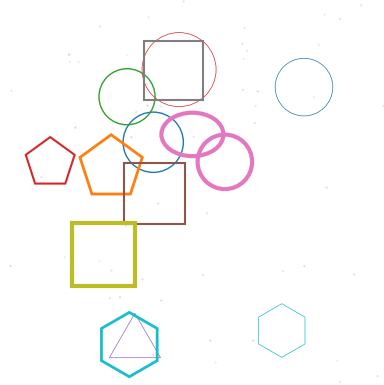[{"shape": "circle", "thickness": 1, "radius": 0.39, "center": [0.398, 0.631]}, {"shape": "circle", "thickness": 0.5, "radius": 0.37, "center": [0.79, 0.774]}, {"shape": "pentagon", "thickness": 2, "radius": 0.43, "center": [0.289, 0.565]}, {"shape": "circle", "thickness": 1, "radius": 0.36, "center": [0.33, 0.749]}, {"shape": "circle", "thickness": 0.5, "radius": 0.48, "center": [0.465, 0.819]}, {"shape": "pentagon", "thickness": 1.5, "radius": 0.33, "center": [0.13, 0.577]}, {"shape": "triangle", "thickness": 0.5, "radius": 0.38, "center": [0.35, 0.109]}, {"shape": "square", "thickness": 1.5, "radius": 0.4, "center": [0.402, 0.497]}, {"shape": "oval", "thickness": 3, "radius": 0.4, "center": [0.5, 0.651]}, {"shape": "circle", "thickness": 3, "radius": 0.35, "center": [0.584, 0.58]}, {"shape": "square", "thickness": 1.5, "radius": 0.38, "center": [0.451, 0.817]}, {"shape": "square", "thickness": 3, "radius": 0.41, "center": [0.269, 0.339]}, {"shape": "hexagon", "thickness": 2, "radius": 0.42, "center": [0.336, 0.105]}, {"shape": "hexagon", "thickness": 0.5, "radius": 0.35, "center": [0.732, 0.141]}]